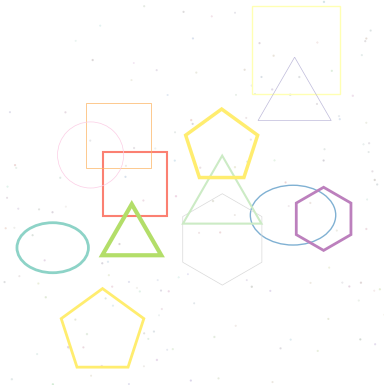[{"shape": "oval", "thickness": 2, "radius": 0.46, "center": [0.137, 0.357]}, {"shape": "square", "thickness": 1, "radius": 0.57, "center": [0.769, 0.87]}, {"shape": "triangle", "thickness": 0.5, "radius": 0.55, "center": [0.765, 0.742]}, {"shape": "square", "thickness": 1.5, "radius": 0.41, "center": [0.351, 0.522]}, {"shape": "oval", "thickness": 1, "radius": 0.55, "center": [0.761, 0.441]}, {"shape": "square", "thickness": 0.5, "radius": 0.43, "center": [0.307, 0.648]}, {"shape": "triangle", "thickness": 3, "radius": 0.44, "center": [0.342, 0.381]}, {"shape": "circle", "thickness": 0.5, "radius": 0.43, "center": [0.235, 0.597]}, {"shape": "hexagon", "thickness": 0.5, "radius": 0.59, "center": [0.577, 0.378]}, {"shape": "hexagon", "thickness": 2, "radius": 0.41, "center": [0.841, 0.432]}, {"shape": "triangle", "thickness": 1.5, "radius": 0.59, "center": [0.577, 0.478]}, {"shape": "pentagon", "thickness": 2, "radius": 0.56, "center": [0.266, 0.138]}, {"shape": "pentagon", "thickness": 2.5, "radius": 0.49, "center": [0.576, 0.618]}]